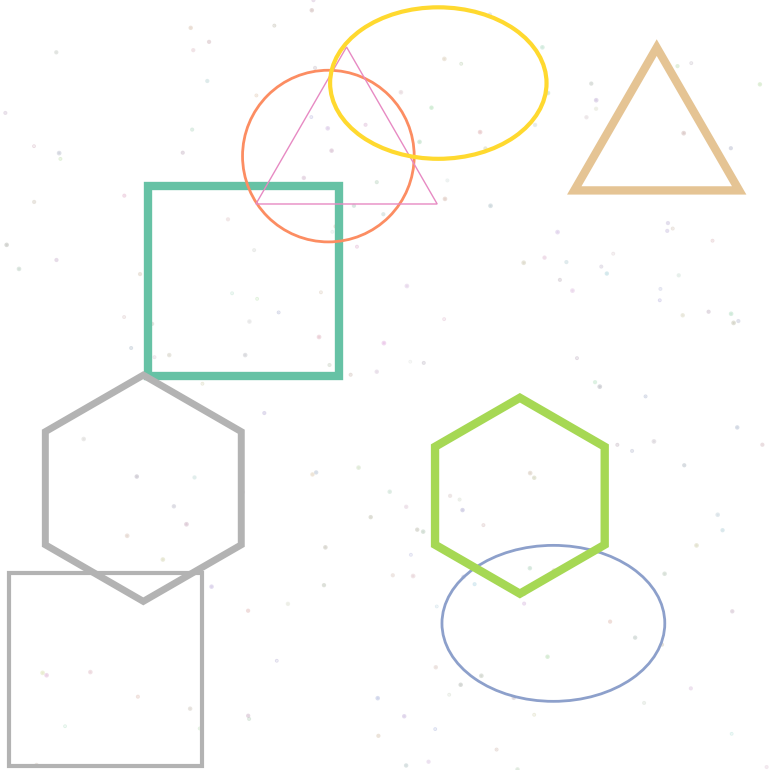[{"shape": "square", "thickness": 3, "radius": 0.62, "center": [0.316, 0.635]}, {"shape": "circle", "thickness": 1, "radius": 0.56, "center": [0.426, 0.797]}, {"shape": "oval", "thickness": 1, "radius": 0.72, "center": [0.719, 0.19]}, {"shape": "triangle", "thickness": 0.5, "radius": 0.68, "center": [0.45, 0.803]}, {"shape": "hexagon", "thickness": 3, "radius": 0.64, "center": [0.675, 0.356]}, {"shape": "oval", "thickness": 1.5, "radius": 0.7, "center": [0.569, 0.892]}, {"shape": "triangle", "thickness": 3, "radius": 0.62, "center": [0.853, 0.815]}, {"shape": "square", "thickness": 1.5, "radius": 0.63, "center": [0.137, 0.131]}, {"shape": "hexagon", "thickness": 2.5, "radius": 0.73, "center": [0.186, 0.366]}]